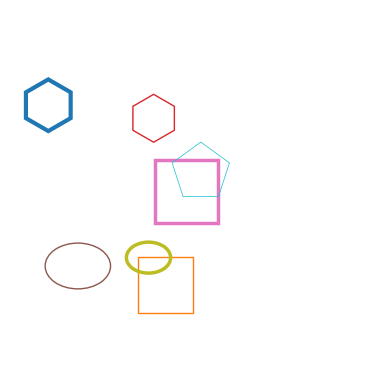[{"shape": "hexagon", "thickness": 3, "radius": 0.34, "center": [0.125, 0.727]}, {"shape": "square", "thickness": 1, "radius": 0.36, "center": [0.431, 0.26]}, {"shape": "hexagon", "thickness": 1, "radius": 0.31, "center": [0.399, 0.693]}, {"shape": "oval", "thickness": 1, "radius": 0.42, "center": [0.202, 0.309]}, {"shape": "square", "thickness": 2.5, "radius": 0.41, "center": [0.483, 0.503]}, {"shape": "oval", "thickness": 2.5, "radius": 0.29, "center": [0.386, 0.331]}, {"shape": "pentagon", "thickness": 0.5, "radius": 0.39, "center": [0.522, 0.553]}]